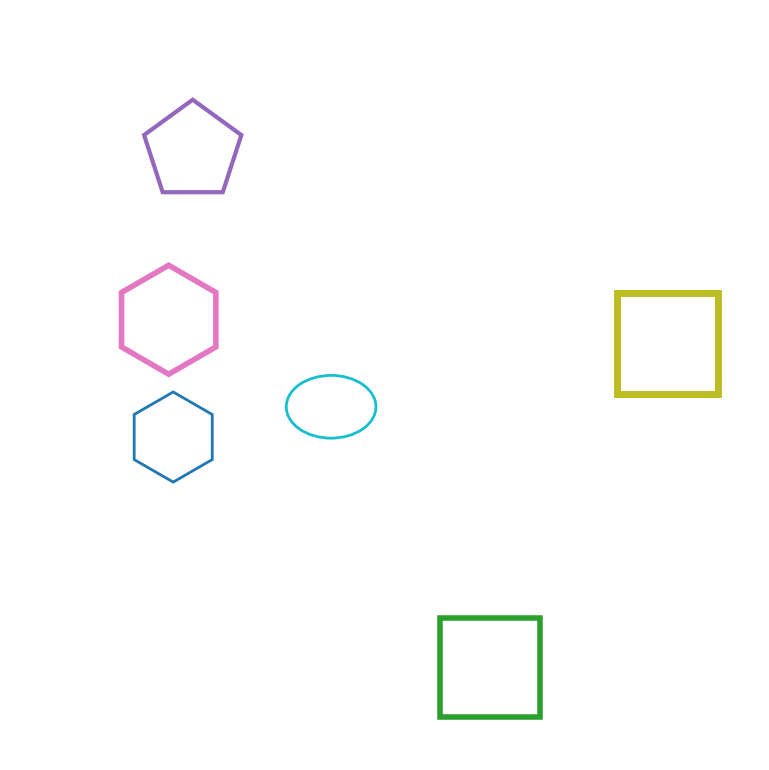[{"shape": "hexagon", "thickness": 1, "radius": 0.29, "center": [0.225, 0.432]}, {"shape": "square", "thickness": 2, "radius": 0.32, "center": [0.636, 0.133]}, {"shape": "pentagon", "thickness": 1.5, "radius": 0.33, "center": [0.25, 0.804]}, {"shape": "hexagon", "thickness": 2, "radius": 0.35, "center": [0.219, 0.585]}, {"shape": "square", "thickness": 2.5, "radius": 0.33, "center": [0.867, 0.554]}, {"shape": "oval", "thickness": 1, "radius": 0.29, "center": [0.43, 0.472]}]